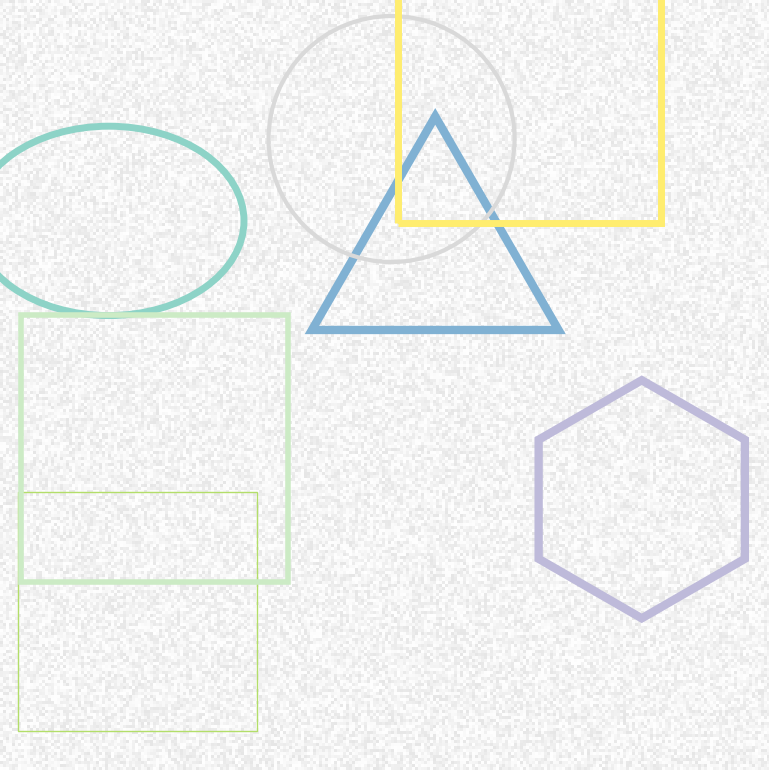[{"shape": "oval", "thickness": 2.5, "radius": 0.88, "center": [0.141, 0.713]}, {"shape": "hexagon", "thickness": 3, "radius": 0.77, "center": [0.833, 0.352]}, {"shape": "triangle", "thickness": 3, "radius": 0.92, "center": [0.565, 0.664]}, {"shape": "square", "thickness": 0.5, "radius": 0.78, "center": [0.178, 0.206]}, {"shape": "circle", "thickness": 1.5, "radius": 0.8, "center": [0.509, 0.819]}, {"shape": "square", "thickness": 2, "radius": 0.87, "center": [0.201, 0.417]}, {"shape": "square", "thickness": 2.5, "radius": 0.85, "center": [0.688, 0.882]}]